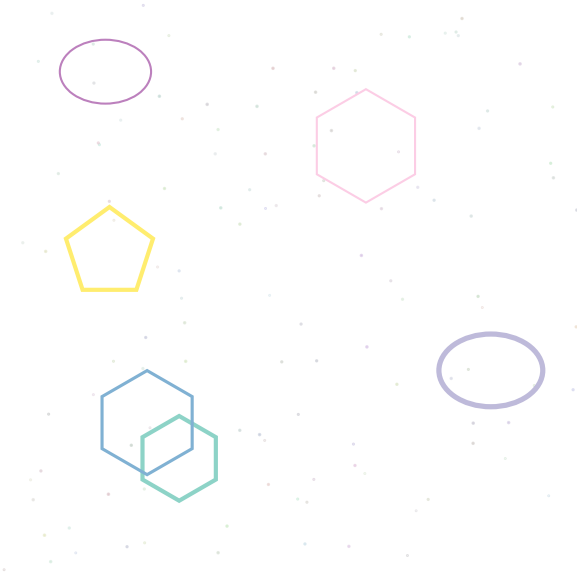[{"shape": "hexagon", "thickness": 2, "radius": 0.37, "center": [0.31, 0.205]}, {"shape": "oval", "thickness": 2.5, "radius": 0.45, "center": [0.85, 0.358]}, {"shape": "hexagon", "thickness": 1.5, "radius": 0.45, "center": [0.255, 0.267]}, {"shape": "hexagon", "thickness": 1, "radius": 0.49, "center": [0.634, 0.746]}, {"shape": "oval", "thickness": 1, "radius": 0.4, "center": [0.183, 0.875]}, {"shape": "pentagon", "thickness": 2, "radius": 0.4, "center": [0.19, 0.561]}]